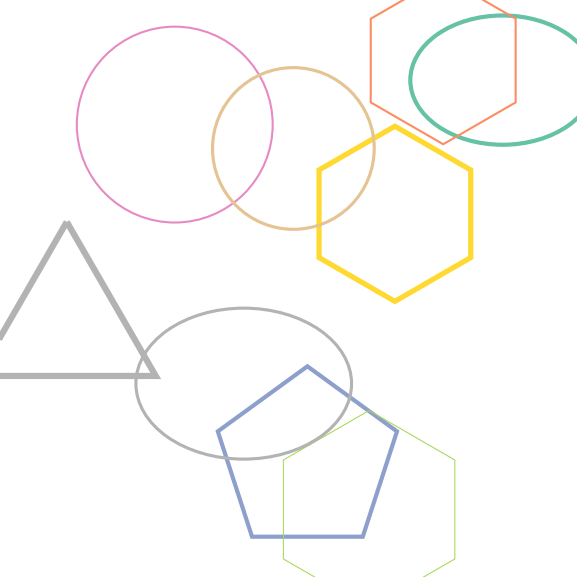[{"shape": "oval", "thickness": 2, "radius": 0.8, "center": [0.87, 0.86]}, {"shape": "hexagon", "thickness": 1, "radius": 0.72, "center": [0.767, 0.894]}, {"shape": "pentagon", "thickness": 2, "radius": 0.82, "center": [0.532, 0.202]}, {"shape": "circle", "thickness": 1, "radius": 0.85, "center": [0.303, 0.783]}, {"shape": "hexagon", "thickness": 0.5, "radius": 0.86, "center": [0.639, 0.117]}, {"shape": "hexagon", "thickness": 2.5, "radius": 0.76, "center": [0.684, 0.629]}, {"shape": "circle", "thickness": 1.5, "radius": 0.7, "center": [0.508, 0.742]}, {"shape": "triangle", "thickness": 3, "radius": 0.89, "center": [0.116, 0.437]}, {"shape": "oval", "thickness": 1.5, "radius": 0.93, "center": [0.422, 0.335]}]